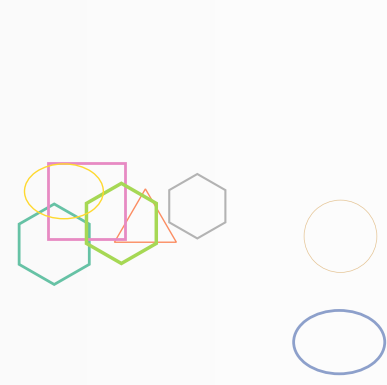[{"shape": "hexagon", "thickness": 2, "radius": 0.52, "center": [0.14, 0.366]}, {"shape": "triangle", "thickness": 1, "radius": 0.46, "center": [0.375, 0.417]}, {"shape": "oval", "thickness": 2, "radius": 0.59, "center": [0.875, 0.111]}, {"shape": "square", "thickness": 2, "radius": 0.49, "center": [0.224, 0.478]}, {"shape": "hexagon", "thickness": 2.5, "radius": 0.52, "center": [0.313, 0.42]}, {"shape": "oval", "thickness": 1, "radius": 0.51, "center": [0.165, 0.503]}, {"shape": "circle", "thickness": 0.5, "radius": 0.47, "center": [0.879, 0.386]}, {"shape": "hexagon", "thickness": 1.5, "radius": 0.42, "center": [0.509, 0.464]}]